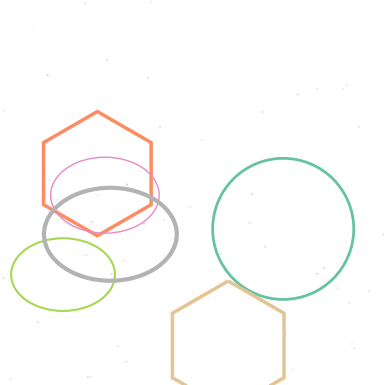[{"shape": "circle", "thickness": 2, "radius": 0.92, "center": [0.736, 0.406]}, {"shape": "hexagon", "thickness": 2.5, "radius": 0.81, "center": [0.253, 0.549]}, {"shape": "oval", "thickness": 1, "radius": 0.7, "center": [0.272, 0.493]}, {"shape": "oval", "thickness": 1.5, "radius": 0.67, "center": [0.164, 0.287]}, {"shape": "hexagon", "thickness": 2.5, "radius": 0.84, "center": [0.593, 0.103]}, {"shape": "oval", "thickness": 3, "radius": 0.86, "center": [0.287, 0.392]}]